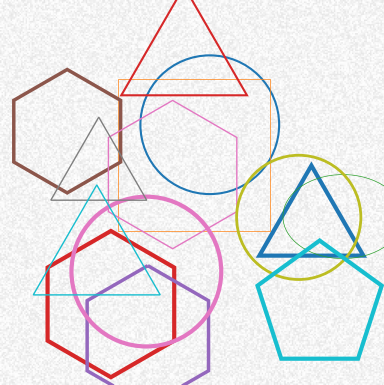[{"shape": "triangle", "thickness": 3, "radius": 0.78, "center": [0.809, 0.414]}, {"shape": "circle", "thickness": 1.5, "radius": 0.9, "center": [0.545, 0.676]}, {"shape": "square", "thickness": 0.5, "radius": 0.98, "center": [0.503, 0.597]}, {"shape": "oval", "thickness": 0.5, "radius": 0.78, "center": [0.891, 0.437]}, {"shape": "triangle", "thickness": 1.5, "radius": 0.94, "center": [0.478, 0.847]}, {"shape": "hexagon", "thickness": 3, "radius": 0.95, "center": [0.288, 0.21]}, {"shape": "hexagon", "thickness": 2.5, "radius": 0.91, "center": [0.384, 0.128]}, {"shape": "hexagon", "thickness": 2.5, "radius": 0.8, "center": [0.175, 0.659]}, {"shape": "hexagon", "thickness": 1, "radius": 0.96, "center": [0.448, 0.547]}, {"shape": "circle", "thickness": 3, "radius": 0.97, "center": [0.38, 0.295]}, {"shape": "triangle", "thickness": 1, "radius": 0.72, "center": [0.256, 0.552]}, {"shape": "circle", "thickness": 2, "radius": 0.81, "center": [0.776, 0.435]}, {"shape": "pentagon", "thickness": 3, "radius": 0.85, "center": [0.83, 0.206]}, {"shape": "triangle", "thickness": 1, "radius": 0.95, "center": [0.251, 0.329]}]